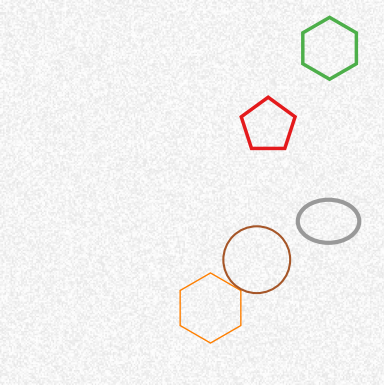[{"shape": "pentagon", "thickness": 2.5, "radius": 0.37, "center": [0.697, 0.674]}, {"shape": "hexagon", "thickness": 2.5, "radius": 0.4, "center": [0.856, 0.875]}, {"shape": "hexagon", "thickness": 1, "radius": 0.45, "center": [0.547, 0.2]}, {"shape": "circle", "thickness": 1.5, "radius": 0.43, "center": [0.667, 0.325]}, {"shape": "oval", "thickness": 3, "radius": 0.4, "center": [0.853, 0.425]}]